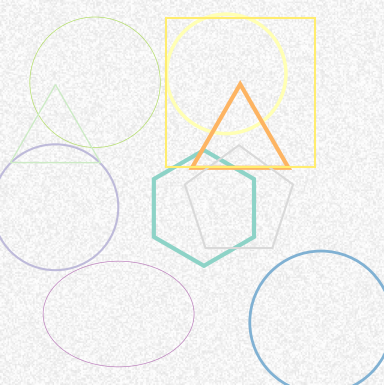[{"shape": "hexagon", "thickness": 3, "radius": 0.75, "center": [0.53, 0.46]}, {"shape": "circle", "thickness": 2.5, "radius": 0.78, "center": [0.588, 0.808]}, {"shape": "circle", "thickness": 1.5, "radius": 0.82, "center": [0.144, 0.462]}, {"shape": "circle", "thickness": 2, "radius": 0.92, "center": [0.834, 0.163]}, {"shape": "triangle", "thickness": 3, "radius": 0.72, "center": [0.624, 0.637]}, {"shape": "circle", "thickness": 0.5, "radius": 0.85, "center": [0.247, 0.786]}, {"shape": "pentagon", "thickness": 1.5, "radius": 0.74, "center": [0.621, 0.475]}, {"shape": "oval", "thickness": 0.5, "radius": 0.98, "center": [0.308, 0.184]}, {"shape": "triangle", "thickness": 1, "radius": 0.67, "center": [0.144, 0.645]}, {"shape": "square", "thickness": 1.5, "radius": 0.97, "center": [0.624, 0.759]}]